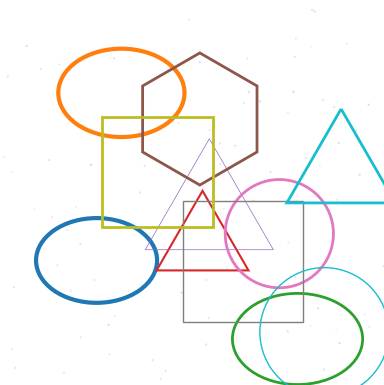[{"shape": "oval", "thickness": 3, "radius": 0.79, "center": [0.251, 0.323]}, {"shape": "oval", "thickness": 3, "radius": 0.82, "center": [0.315, 0.759]}, {"shape": "oval", "thickness": 2, "radius": 0.85, "center": [0.773, 0.12]}, {"shape": "triangle", "thickness": 1.5, "radius": 0.69, "center": [0.526, 0.367]}, {"shape": "triangle", "thickness": 0.5, "radius": 0.96, "center": [0.544, 0.447]}, {"shape": "hexagon", "thickness": 2, "radius": 0.86, "center": [0.519, 0.691]}, {"shape": "circle", "thickness": 2, "radius": 0.7, "center": [0.725, 0.393]}, {"shape": "square", "thickness": 1, "radius": 0.78, "center": [0.631, 0.321]}, {"shape": "square", "thickness": 2, "radius": 0.72, "center": [0.409, 0.553]}, {"shape": "circle", "thickness": 1, "radius": 0.84, "center": [0.842, 0.137]}, {"shape": "triangle", "thickness": 2, "radius": 0.81, "center": [0.886, 0.554]}]